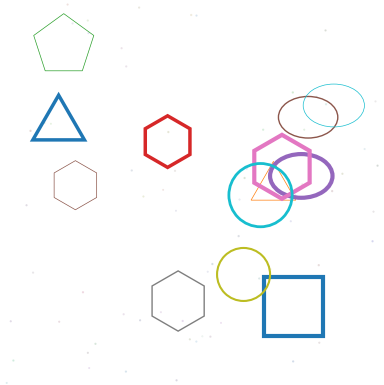[{"shape": "triangle", "thickness": 2.5, "radius": 0.39, "center": [0.152, 0.675]}, {"shape": "square", "thickness": 3, "radius": 0.38, "center": [0.763, 0.205]}, {"shape": "triangle", "thickness": 0.5, "radius": 0.34, "center": [0.71, 0.514]}, {"shape": "pentagon", "thickness": 0.5, "radius": 0.41, "center": [0.166, 0.882]}, {"shape": "hexagon", "thickness": 2.5, "radius": 0.33, "center": [0.435, 0.632]}, {"shape": "oval", "thickness": 3, "radius": 0.41, "center": [0.783, 0.543]}, {"shape": "hexagon", "thickness": 0.5, "radius": 0.32, "center": [0.196, 0.519]}, {"shape": "oval", "thickness": 1, "radius": 0.39, "center": [0.8, 0.695]}, {"shape": "hexagon", "thickness": 3, "radius": 0.41, "center": [0.732, 0.567]}, {"shape": "hexagon", "thickness": 1, "radius": 0.39, "center": [0.463, 0.218]}, {"shape": "circle", "thickness": 1.5, "radius": 0.34, "center": [0.633, 0.287]}, {"shape": "circle", "thickness": 2, "radius": 0.41, "center": [0.677, 0.493]}, {"shape": "oval", "thickness": 0.5, "radius": 0.4, "center": [0.867, 0.726]}]